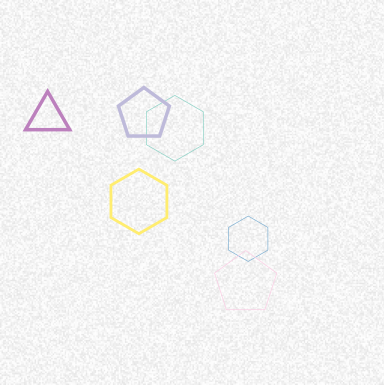[{"shape": "hexagon", "thickness": 0.5, "radius": 0.43, "center": [0.454, 0.667]}, {"shape": "pentagon", "thickness": 2.5, "radius": 0.35, "center": [0.374, 0.703]}, {"shape": "hexagon", "thickness": 0.5, "radius": 0.29, "center": [0.645, 0.38]}, {"shape": "pentagon", "thickness": 0.5, "radius": 0.43, "center": [0.638, 0.264]}, {"shape": "triangle", "thickness": 2.5, "radius": 0.33, "center": [0.124, 0.696]}, {"shape": "hexagon", "thickness": 2, "radius": 0.42, "center": [0.361, 0.477]}]